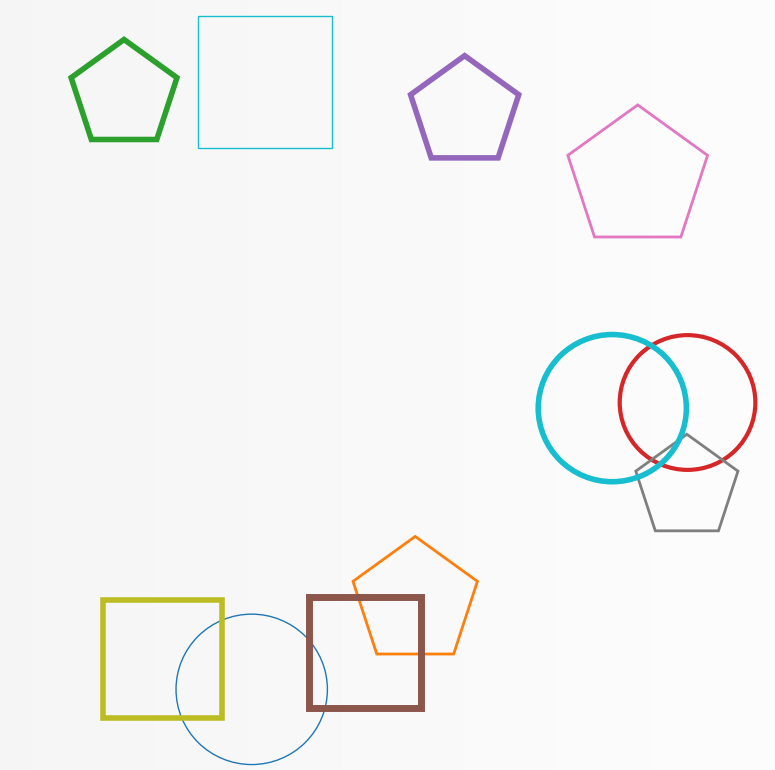[{"shape": "circle", "thickness": 0.5, "radius": 0.49, "center": [0.325, 0.105]}, {"shape": "pentagon", "thickness": 1, "radius": 0.42, "center": [0.536, 0.219]}, {"shape": "pentagon", "thickness": 2, "radius": 0.36, "center": [0.16, 0.877]}, {"shape": "circle", "thickness": 1.5, "radius": 0.44, "center": [0.887, 0.477]}, {"shape": "pentagon", "thickness": 2, "radius": 0.37, "center": [0.6, 0.854]}, {"shape": "square", "thickness": 2.5, "radius": 0.36, "center": [0.471, 0.152]}, {"shape": "pentagon", "thickness": 1, "radius": 0.47, "center": [0.823, 0.769]}, {"shape": "pentagon", "thickness": 1, "radius": 0.35, "center": [0.886, 0.367]}, {"shape": "square", "thickness": 2, "radius": 0.38, "center": [0.21, 0.144]}, {"shape": "square", "thickness": 0.5, "radius": 0.43, "center": [0.342, 0.893]}, {"shape": "circle", "thickness": 2, "radius": 0.48, "center": [0.79, 0.47]}]